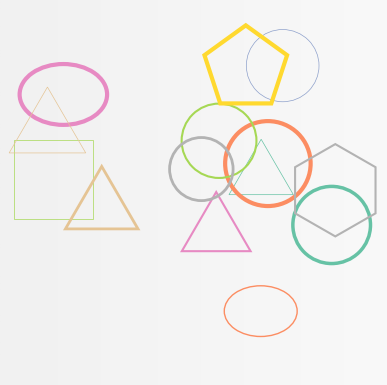[{"shape": "circle", "thickness": 2.5, "radius": 0.5, "center": [0.856, 0.416]}, {"shape": "triangle", "thickness": 0.5, "radius": 0.48, "center": [0.674, 0.542]}, {"shape": "circle", "thickness": 3, "radius": 0.55, "center": [0.691, 0.575]}, {"shape": "oval", "thickness": 1, "radius": 0.47, "center": [0.673, 0.192]}, {"shape": "circle", "thickness": 0.5, "radius": 0.47, "center": [0.729, 0.829]}, {"shape": "triangle", "thickness": 1.5, "radius": 0.51, "center": [0.558, 0.399]}, {"shape": "oval", "thickness": 3, "radius": 0.56, "center": [0.163, 0.755]}, {"shape": "circle", "thickness": 1.5, "radius": 0.48, "center": [0.565, 0.634]}, {"shape": "square", "thickness": 0.5, "radius": 0.51, "center": [0.137, 0.533]}, {"shape": "pentagon", "thickness": 3, "radius": 0.56, "center": [0.634, 0.822]}, {"shape": "triangle", "thickness": 0.5, "radius": 0.57, "center": [0.122, 0.66]}, {"shape": "triangle", "thickness": 2, "radius": 0.54, "center": [0.262, 0.46]}, {"shape": "circle", "thickness": 2, "radius": 0.41, "center": [0.52, 0.561]}, {"shape": "hexagon", "thickness": 1.5, "radius": 0.6, "center": [0.865, 0.506]}]